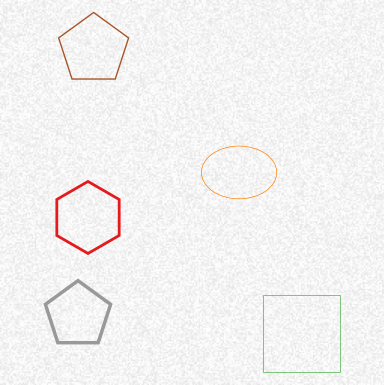[{"shape": "hexagon", "thickness": 2, "radius": 0.47, "center": [0.229, 0.435]}, {"shape": "square", "thickness": 0.5, "radius": 0.5, "center": [0.782, 0.133]}, {"shape": "oval", "thickness": 0.5, "radius": 0.49, "center": [0.621, 0.552]}, {"shape": "pentagon", "thickness": 1, "radius": 0.48, "center": [0.243, 0.872]}, {"shape": "pentagon", "thickness": 2.5, "radius": 0.45, "center": [0.203, 0.182]}]